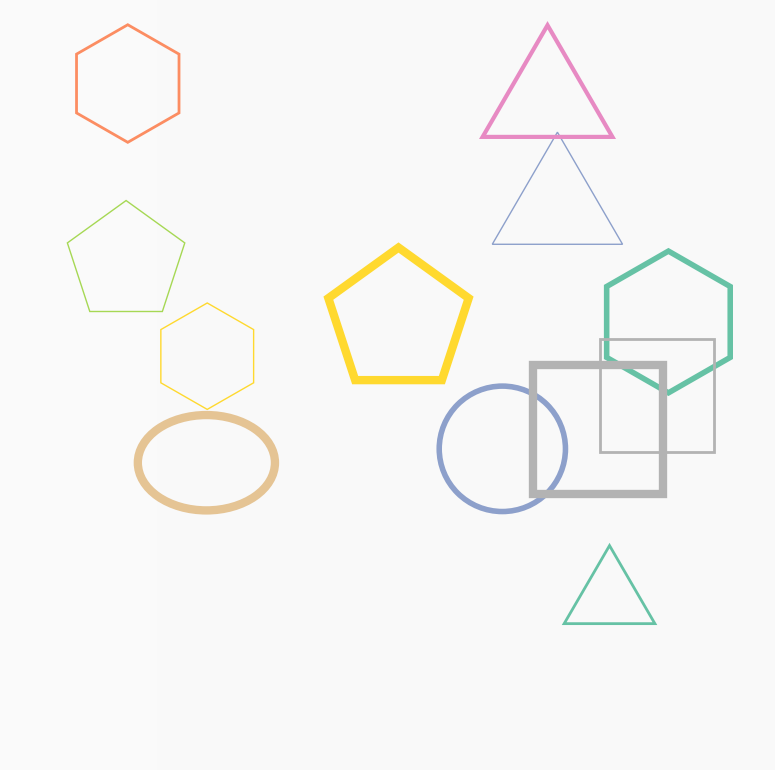[{"shape": "triangle", "thickness": 1, "radius": 0.34, "center": [0.786, 0.224]}, {"shape": "hexagon", "thickness": 2, "radius": 0.46, "center": [0.863, 0.582]}, {"shape": "hexagon", "thickness": 1, "radius": 0.38, "center": [0.165, 0.892]}, {"shape": "circle", "thickness": 2, "radius": 0.41, "center": [0.648, 0.417]}, {"shape": "triangle", "thickness": 0.5, "radius": 0.49, "center": [0.719, 0.731]}, {"shape": "triangle", "thickness": 1.5, "radius": 0.48, "center": [0.706, 0.871]}, {"shape": "pentagon", "thickness": 0.5, "radius": 0.4, "center": [0.163, 0.66]}, {"shape": "hexagon", "thickness": 0.5, "radius": 0.35, "center": [0.267, 0.537]}, {"shape": "pentagon", "thickness": 3, "radius": 0.48, "center": [0.514, 0.583]}, {"shape": "oval", "thickness": 3, "radius": 0.44, "center": [0.266, 0.399]}, {"shape": "square", "thickness": 3, "radius": 0.42, "center": [0.772, 0.442]}, {"shape": "square", "thickness": 1, "radius": 0.37, "center": [0.848, 0.486]}]